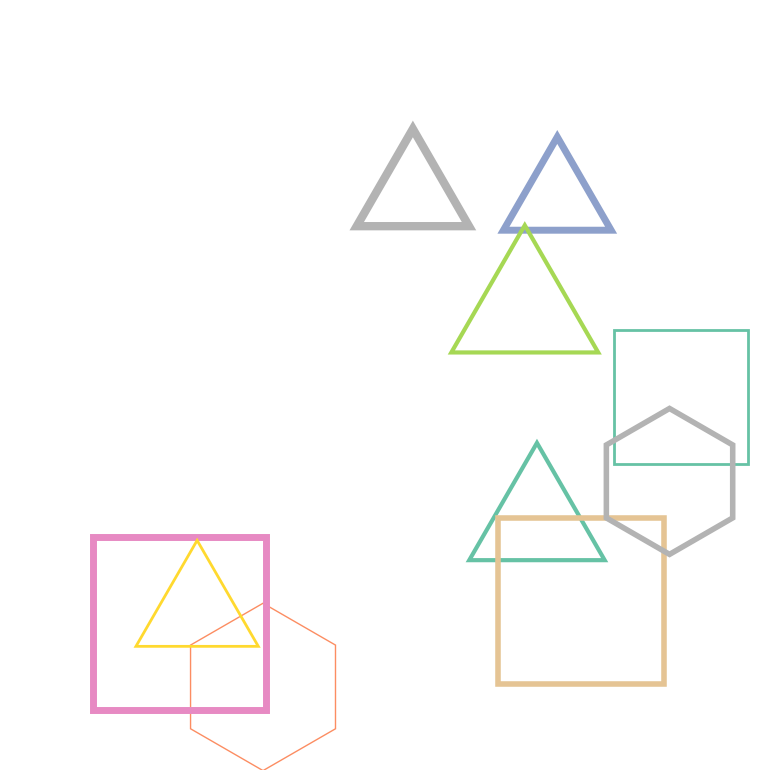[{"shape": "triangle", "thickness": 1.5, "radius": 0.51, "center": [0.697, 0.323]}, {"shape": "square", "thickness": 1, "radius": 0.43, "center": [0.884, 0.484]}, {"shape": "hexagon", "thickness": 0.5, "radius": 0.54, "center": [0.342, 0.108]}, {"shape": "triangle", "thickness": 2.5, "radius": 0.4, "center": [0.724, 0.741]}, {"shape": "square", "thickness": 2.5, "radius": 0.56, "center": [0.233, 0.19]}, {"shape": "triangle", "thickness": 1.5, "radius": 0.55, "center": [0.682, 0.597]}, {"shape": "triangle", "thickness": 1, "radius": 0.46, "center": [0.256, 0.206]}, {"shape": "square", "thickness": 2, "radius": 0.54, "center": [0.754, 0.22]}, {"shape": "hexagon", "thickness": 2, "radius": 0.47, "center": [0.87, 0.375]}, {"shape": "triangle", "thickness": 3, "radius": 0.42, "center": [0.536, 0.748]}]